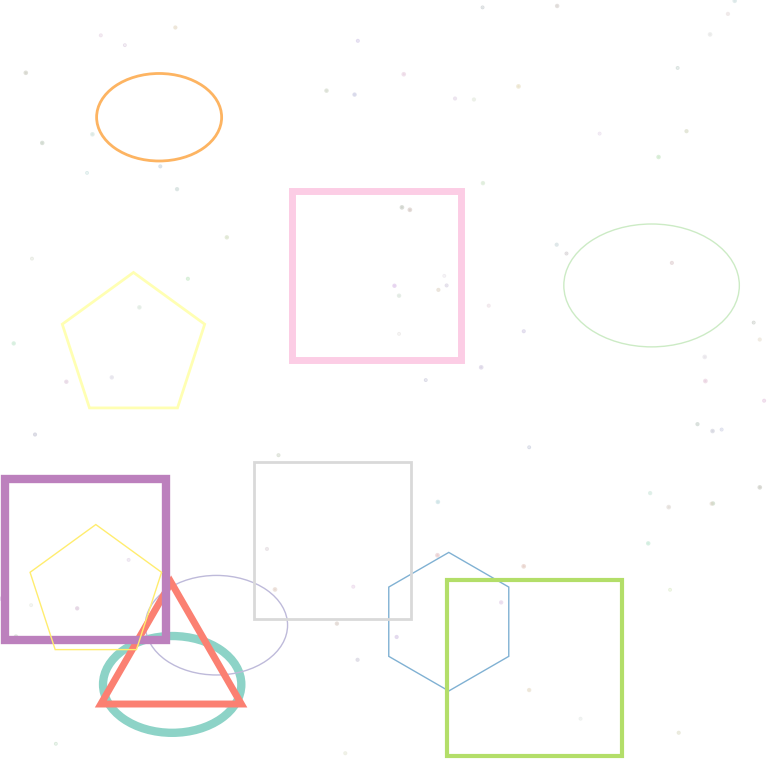[{"shape": "oval", "thickness": 3, "radius": 0.45, "center": [0.224, 0.111]}, {"shape": "pentagon", "thickness": 1, "radius": 0.49, "center": [0.173, 0.549]}, {"shape": "oval", "thickness": 0.5, "radius": 0.46, "center": [0.281, 0.188]}, {"shape": "triangle", "thickness": 2.5, "radius": 0.53, "center": [0.222, 0.138]}, {"shape": "hexagon", "thickness": 0.5, "radius": 0.45, "center": [0.583, 0.193]}, {"shape": "oval", "thickness": 1, "radius": 0.41, "center": [0.207, 0.848]}, {"shape": "square", "thickness": 1.5, "radius": 0.57, "center": [0.694, 0.133]}, {"shape": "square", "thickness": 2.5, "radius": 0.55, "center": [0.489, 0.642]}, {"shape": "square", "thickness": 1, "radius": 0.51, "center": [0.432, 0.298]}, {"shape": "square", "thickness": 3, "radius": 0.52, "center": [0.111, 0.273]}, {"shape": "oval", "thickness": 0.5, "radius": 0.57, "center": [0.846, 0.629]}, {"shape": "pentagon", "thickness": 0.5, "radius": 0.45, "center": [0.124, 0.229]}]